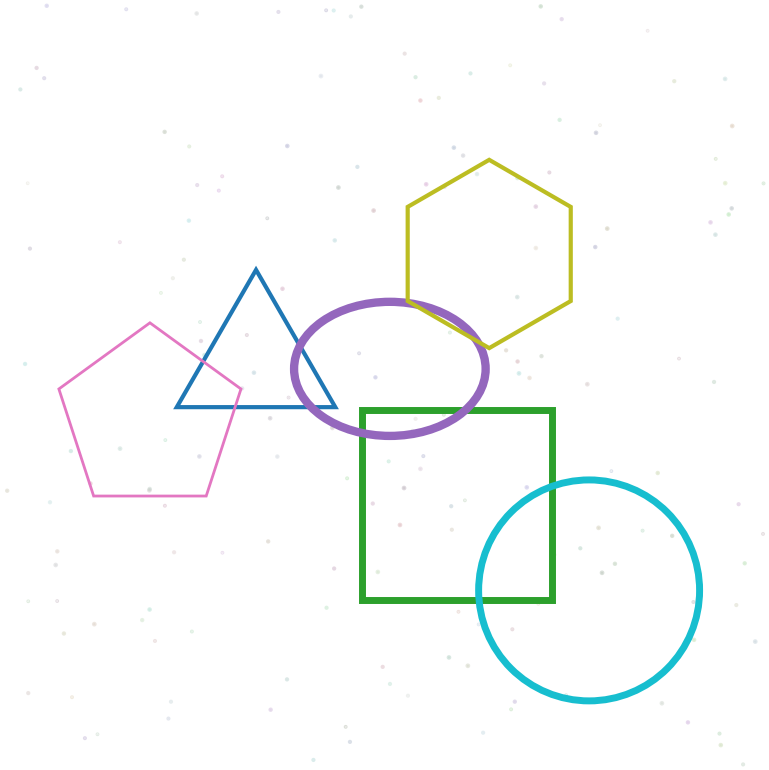[{"shape": "triangle", "thickness": 1.5, "radius": 0.59, "center": [0.333, 0.531]}, {"shape": "square", "thickness": 2.5, "radius": 0.62, "center": [0.594, 0.345]}, {"shape": "oval", "thickness": 3, "radius": 0.62, "center": [0.506, 0.521]}, {"shape": "pentagon", "thickness": 1, "radius": 0.62, "center": [0.195, 0.456]}, {"shape": "hexagon", "thickness": 1.5, "radius": 0.61, "center": [0.635, 0.67]}, {"shape": "circle", "thickness": 2.5, "radius": 0.72, "center": [0.765, 0.233]}]